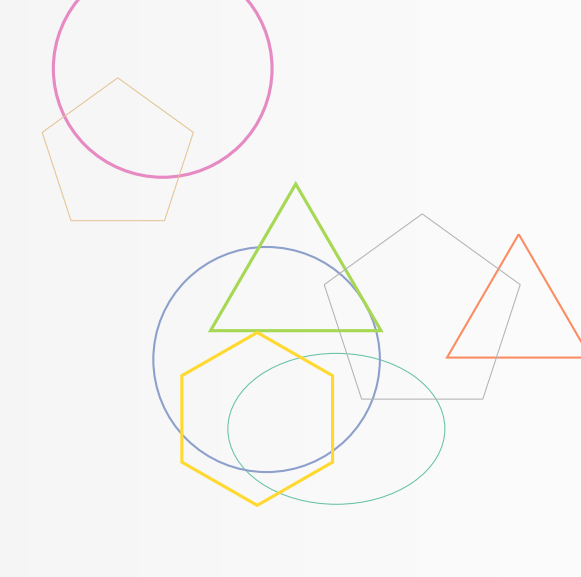[{"shape": "oval", "thickness": 0.5, "radius": 0.93, "center": [0.579, 0.257]}, {"shape": "triangle", "thickness": 1, "radius": 0.71, "center": [0.892, 0.451]}, {"shape": "circle", "thickness": 1, "radius": 0.97, "center": [0.459, 0.377]}, {"shape": "circle", "thickness": 1.5, "radius": 0.94, "center": [0.28, 0.88]}, {"shape": "triangle", "thickness": 1.5, "radius": 0.85, "center": [0.509, 0.511]}, {"shape": "hexagon", "thickness": 1.5, "radius": 0.75, "center": [0.443, 0.274]}, {"shape": "pentagon", "thickness": 0.5, "radius": 0.68, "center": [0.203, 0.728]}, {"shape": "pentagon", "thickness": 0.5, "radius": 0.89, "center": [0.726, 0.451]}]